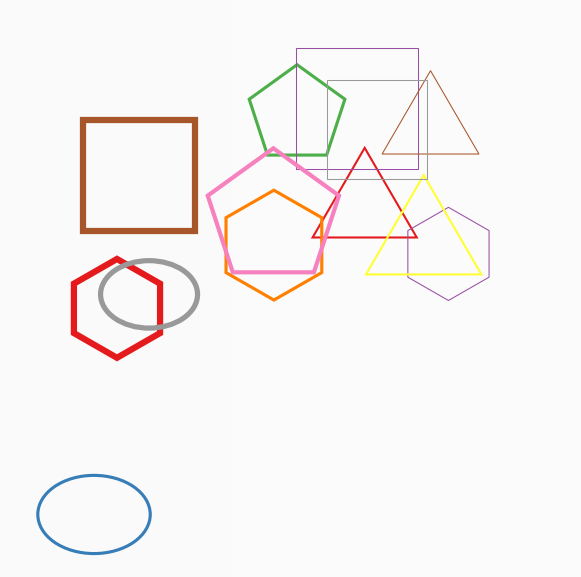[{"shape": "hexagon", "thickness": 3, "radius": 0.43, "center": [0.201, 0.465]}, {"shape": "triangle", "thickness": 1, "radius": 0.52, "center": [0.627, 0.64]}, {"shape": "oval", "thickness": 1.5, "radius": 0.48, "center": [0.162, 0.108]}, {"shape": "pentagon", "thickness": 1.5, "radius": 0.43, "center": [0.511, 0.801]}, {"shape": "square", "thickness": 0.5, "radius": 0.52, "center": [0.614, 0.811]}, {"shape": "hexagon", "thickness": 0.5, "radius": 0.4, "center": [0.772, 0.559]}, {"shape": "hexagon", "thickness": 1.5, "radius": 0.48, "center": [0.471, 0.575]}, {"shape": "triangle", "thickness": 1, "radius": 0.57, "center": [0.729, 0.581]}, {"shape": "square", "thickness": 3, "radius": 0.48, "center": [0.239, 0.696]}, {"shape": "triangle", "thickness": 0.5, "radius": 0.48, "center": [0.741, 0.781]}, {"shape": "pentagon", "thickness": 2, "radius": 0.59, "center": [0.47, 0.624]}, {"shape": "square", "thickness": 0.5, "radius": 0.43, "center": [0.648, 0.774]}, {"shape": "oval", "thickness": 2.5, "radius": 0.42, "center": [0.256, 0.489]}]